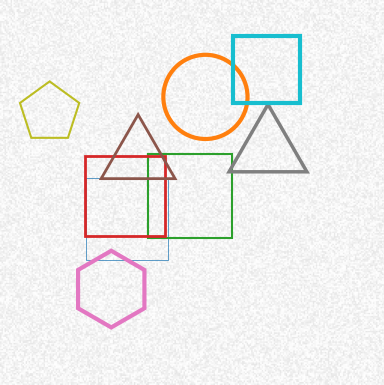[{"shape": "square", "thickness": 0.5, "radius": 0.53, "center": [0.329, 0.432]}, {"shape": "circle", "thickness": 3, "radius": 0.55, "center": [0.534, 0.748]}, {"shape": "square", "thickness": 1.5, "radius": 0.55, "center": [0.494, 0.49]}, {"shape": "square", "thickness": 2, "radius": 0.52, "center": [0.325, 0.49]}, {"shape": "triangle", "thickness": 2, "radius": 0.55, "center": [0.359, 0.591]}, {"shape": "hexagon", "thickness": 3, "radius": 0.5, "center": [0.289, 0.249]}, {"shape": "triangle", "thickness": 2.5, "radius": 0.58, "center": [0.696, 0.612]}, {"shape": "pentagon", "thickness": 1.5, "radius": 0.4, "center": [0.129, 0.708]}, {"shape": "square", "thickness": 3, "radius": 0.44, "center": [0.693, 0.82]}]